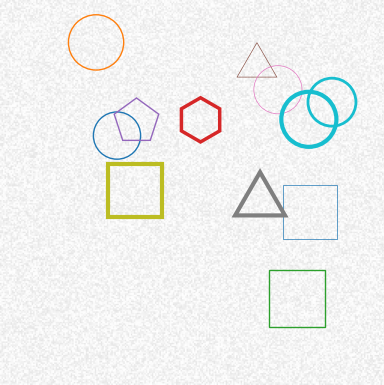[{"shape": "square", "thickness": 0.5, "radius": 0.35, "center": [0.805, 0.45]}, {"shape": "circle", "thickness": 1, "radius": 0.31, "center": [0.304, 0.648]}, {"shape": "circle", "thickness": 1, "radius": 0.36, "center": [0.25, 0.89]}, {"shape": "square", "thickness": 1, "radius": 0.36, "center": [0.772, 0.225]}, {"shape": "hexagon", "thickness": 2.5, "radius": 0.29, "center": [0.521, 0.689]}, {"shape": "pentagon", "thickness": 1, "radius": 0.3, "center": [0.354, 0.685]}, {"shape": "triangle", "thickness": 0.5, "radius": 0.3, "center": [0.667, 0.83]}, {"shape": "circle", "thickness": 0.5, "radius": 0.31, "center": [0.722, 0.767]}, {"shape": "triangle", "thickness": 3, "radius": 0.37, "center": [0.675, 0.478]}, {"shape": "square", "thickness": 3, "radius": 0.35, "center": [0.351, 0.505]}, {"shape": "circle", "thickness": 3, "radius": 0.36, "center": [0.802, 0.69]}, {"shape": "circle", "thickness": 2, "radius": 0.31, "center": [0.862, 0.735]}]